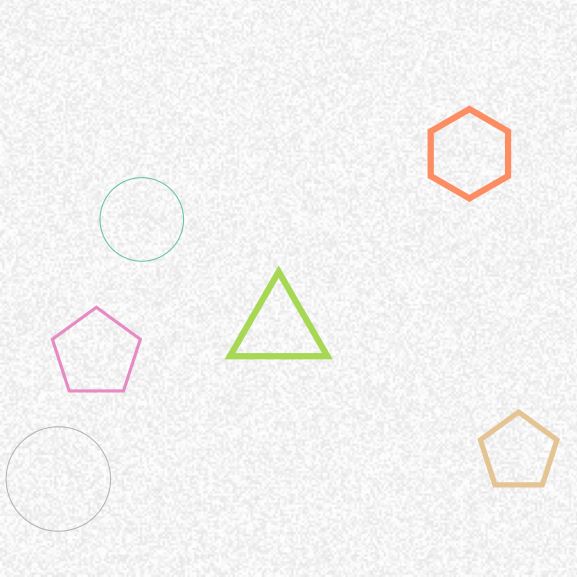[{"shape": "circle", "thickness": 0.5, "radius": 0.36, "center": [0.246, 0.619]}, {"shape": "hexagon", "thickness": 3, "radius": 0.39, "center": [0.813, 0.733]}, {"shape": "pentagon", "thickness": 1.5, "radius": 0.4, "center": [0.167, 0.387]}, {"shape": "triangle", "thickness": 3, "radius": 0.49, "center": [0.483, 0.431]}, {"shape": "pentagon", "thickness": 2.5, "radius": 0.35, "center": [0.898, 0.216]}, {"shape": "circle", "thickness": 0.5, "radius": 0.45, "center": [0.101, 0.17]}]